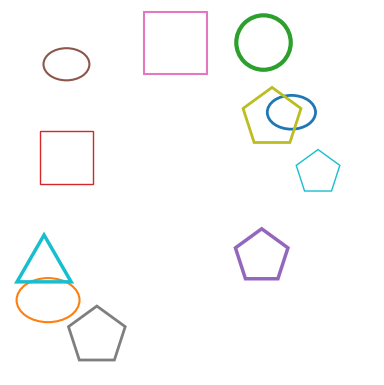[{"shape": "oval", "thickness": 2, "radius": 0.31, "center": [0.757, 0.708]}, {"shape": "oval", "thickness": 1.5, "radius": 0.41, "center": [0.125, 0.22]}, {"shape": "circle", "thickness": 3, "radius": 0.35, "center": [0.684, 0.889]}, {"shape": "square", "thickness": 1, "radius": 0.34, "center": [0.173, 0.592]}, {"shape": "pentagon", "thickness": 2.5, "radius": 0.36, "center": [0.68, 0.334]}, {"shape": "oval", "thickness": 1.5, "radius": 0.3, "center": [0.173, 0.833]}, {"shape": "square", "thickness": 1.5, "radius": 0.41, "center": [0.455, 0.888]}, {"shape": "pentagon", "thickness": 2, "radius": 0.39, "center": [0.252, 0.128]}, {"shape": "pentagon", "thickness": 2, "radius": 0.4, "center": [0.707, 0.694]}, {"shape": "triangle", "thickness": 2.5, "radius": 0.41, "center": [0.114, 0.308]}, {"shape": "pentagon", "thickness": 1, "radius": 0.3, "center": [0.826, 0.552]}]